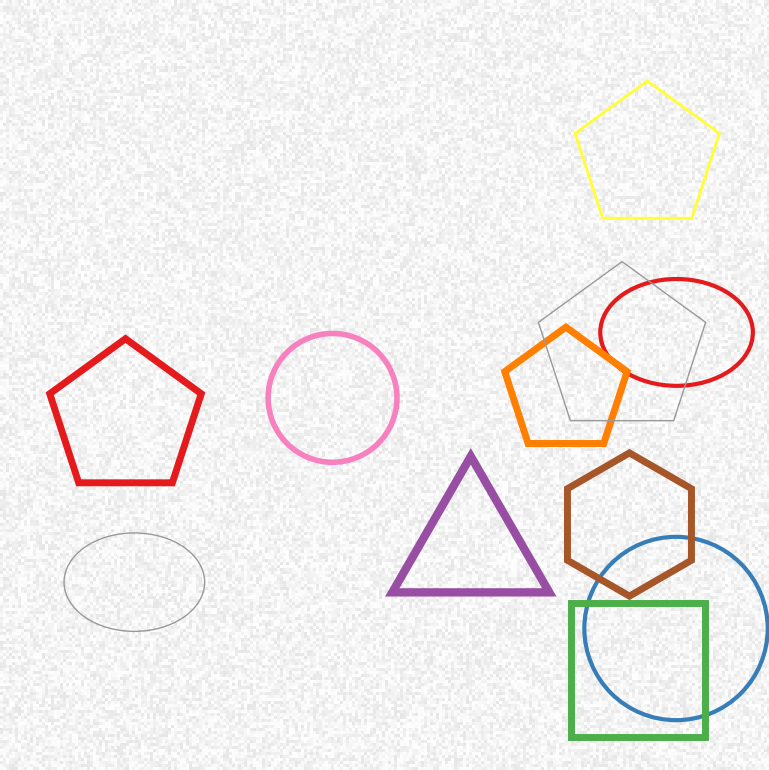[{"shape": "oval", "thickness": 1.5, "radius": 0.5, "center": [0.879, 0.568]}, {"shape": "pentagon", "thickness": 2.5, "radius": 0.52, "center": [0.163, 0.457]}, {"shape": "circle", "thickness": 1.5, "radius": 0.6, "center": [0.878, 0.184]}, {"shape": "square", "thickness": 2.5, "radius": 0.43, "center": [0.829, 0.13]}, {"shape": "triangle", "thickness": 3, "radius": 0.59, "center": [0.611, 0.29]}, {"shape": "pentagon", "thickness": 2.5, "radius": 0.42, "center": [0.735, 0.492]}, {"shape": "pentagon", "thickness": 1, "radius": 0.49, "center": [0.841, 0.796]}, {"shape": "hexagon", "thickness": 2.5, "radius": 0.46, "center": [0.817, 0.319]}, {"shape": "circle", "thickness": 2, "radius": 0.42, "center": [0.432, 0.483]}, {"shape": "oval", "thickness": 0.5, "radius": 0.46, "center": [0.174, 0.244]}, {"shape": "pentagon", "thickness": 0.5, "radius": 0.57, "center": [0.808, 0.546]}]